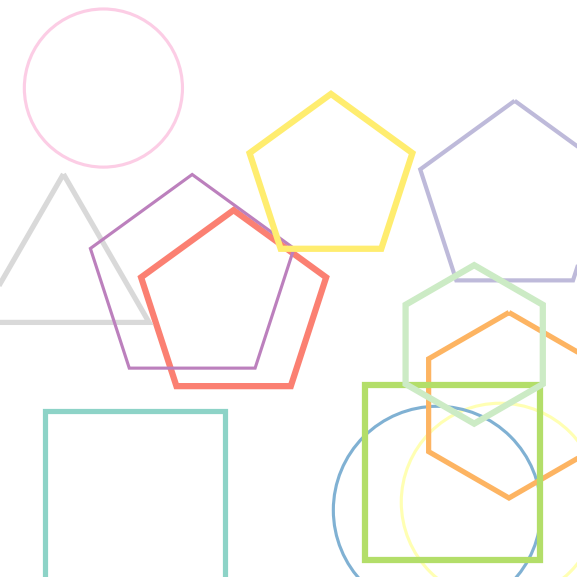[{"shape": "square", "thickness": 2.5, "radius": 0.78, "center": [0.234, 0.132]}, {"shape": "circle", "thickness": 1.5, "radius": 0.86, "center": [0.866, 0.13]}, {"shape": "pentagon", "thickness": 2, "radius": 0.86, "center": [0.891, 0.653]}, {"shape": "pentagon", "thickness": 3, "radius": 0.84, "center": [0.405, 0.467]}, {"shape": "circle", "thickness": 1.5, "radius": 0.9, "center": [0.757, 0.116]}, {"shape": "hexagon", "thickness": 2.5, "radius": 0.8, "center": [0.881, 0.297]}, {"shape": "square", "thickness": 3, "radius": 0.76, "center": [0.783, 0.181]}, {"shape": "circle", "thickness": 1.5, "radius": 0.68, "center": [0.179, 0.847]}, {"shape": "triangle", "thickness": 2.5, "radius": 0.86, "center": [0.11, 0.526]}, {"shape": "pentagon", "thickness": 1.5, "radius": 0.93, "center": [0.333, 0.512]}, {"shape": "hexagon", "thickness": 3, "radius": 0.69, "center": [0.821, 0.403]}, {"shape": "pentagon", "thickness": 3, "radius": 0.74, "center": [0.573, 0.688]}]